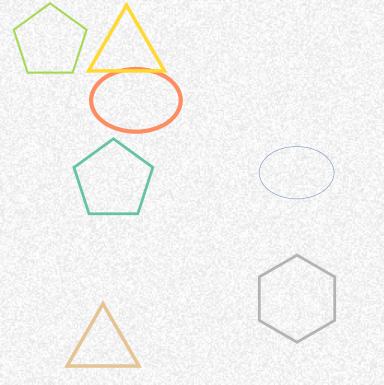[{"shape": "pentagon", "thickness": 2, "radius": 0.54, "center": [0.295, 0.532]}, {"shape": "oval", "thickness": 3, "radius": 0.58, "center": [0.353, 0.739]}, {"shape": "oval", "thickness": 0.5, "radius": 0.49, "center": [0.77, 0.551]}, {"shape": "pentagon", "thickness": 1.5, "radius": 0.5, "center": [0.13, 0.892]}, {"shape": "triangle", "thickness": 2.5, "radius": 0.57, "center": [0.329, 0.873]}, {"shape": "triangle", "thickness": 2.5, "radius": 0.54, "center": [0.268, 0.103]}, {"shape": "hexagon", "thickness": 2, "radius": 0.57, "center": [0.771, 0.224]}]